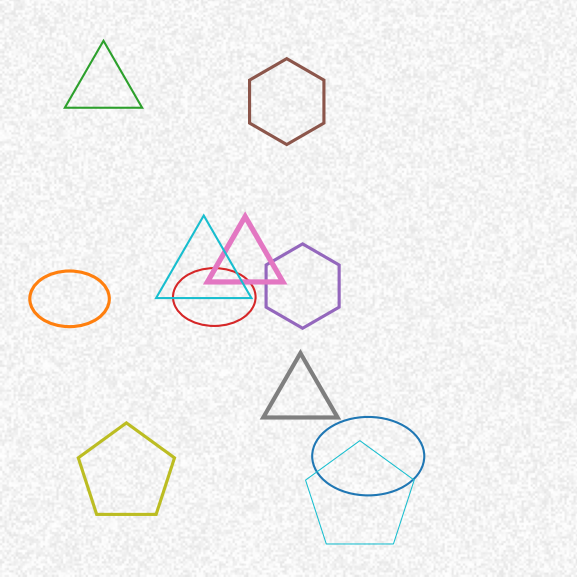[{"shape": "oval", "thickness": 1, "radius": 0.49, "center": [0.638, 0.209]}, {"shape": "oval", "thickness": 1.5, "radius": 0.34, "center": [0.12, 0.482]}, {"shape": "triangle", "thickness": 1, "radius": 0.39, "center": [0.179, 0.851]}, {"shape": "oval", "thickness": 1, "radius": 0.36, "center": [0.371, 0.485]}, {"shape": "hexagon", "thickness": 1.5, "radius": 0.37, "center": [0.524, 0.504]}, {"shape": "hexagon", "thickness": 1.5, "radius": 0.37, "center": [0.497, 0.823]}, {"shape": "triangle", "thickness": 2.5, "radius": 0.38, "center": [0.425, 0.549]}, {"shape": "triangle", "thickness": 2, "radius": 0.37, "center": [0.52, 0.313]}, {"shape": "pentagon", "thickness": 1.5, "radius": 0.44, "center": [0.219, 0.179]}, {"shape": "triangle", "thickness": 1, "radius": 0.48, "center": [0.353, 0.531]}, {"shape": "pentagon", "thickness": 0.5, "radius": 0.49, "center": [0.623, 0.137]}]